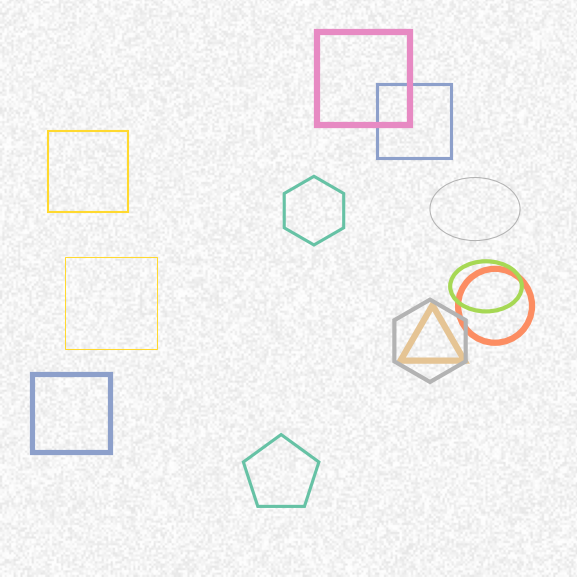[{"shape": "hexagon", "thickness": 1.5, "radius": 0.3, "center": [0.544, 0.634]}, {"shape": "pentagon", "thickness": 1.5, "radius": 0.34, "center": [0.487, 0.178]}, {"shape": "circle", "thickness": 3, "radius": 0.32, "center": [0.857, 0.47]}, {"shape": "square", "thickness": 2.5, "radius": 0.34, "center": [0.123, 0.284]}, {"shape": "square", "thickness": 1.5, "radius": 0.32, "center": [0.717, 0.79]}, {"shape": "square", "thickness": 3, "radius": 0.4, "center": [0.63, 0.863]}, {"shape": "oval", "thickness": 2, "radius": 0.31, "center": [0.842, 0.503]}, {"shape": "square", "thickness": 1, "radius": 0.35, "center": [0.153, 0.702]}, {"shape": "square", "thickness": 0.5, "radius": 0.4, "center": [0.192, 0.474]}, {"shape": "triangle", "thickness": 3, "radius": 0.32, "center": [0.749, 0.407]}, {"shape": "hexagon", "thickness": 2, "radius": 0.36, "center": [0.745, 0.409]}, {"shape": "oval", "thickness": 0.5, "radius": 0.39, "center": [0.823, 0.637]}]